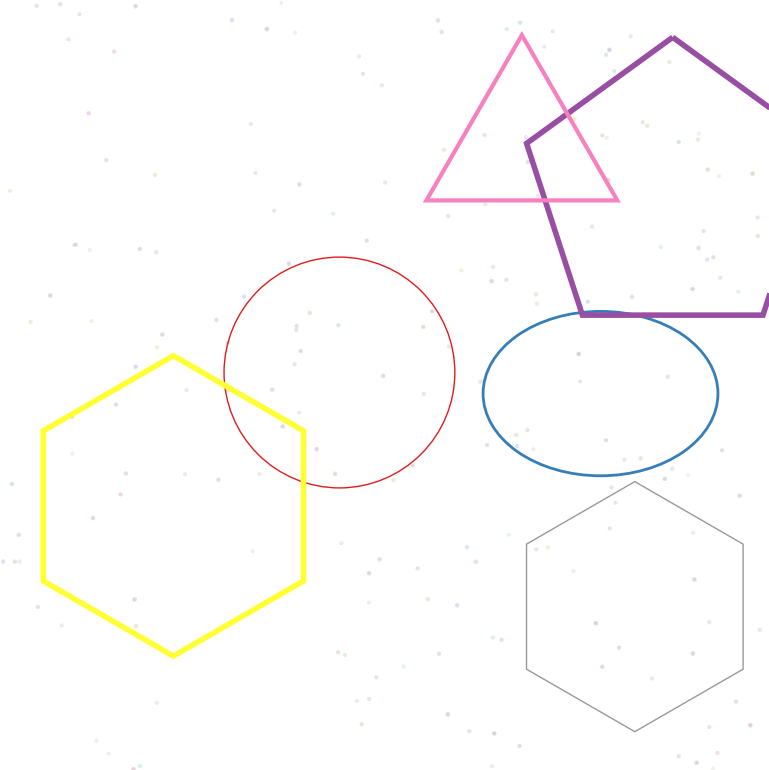[{"shape": "circle", "thickness": 0.5, "radius": 0.75, "center": [0.441, 0.516]}, {"shape": "oval", "thickness": 1, "radius": 0.76, "center": [0.78, 0.489]}, {"shape": "pentagon", "thickness": 2, "radius": 1.0, "center": [0.874, 0.752]}, {"shape": "hexagon", "thickness": 2, "radius": 0.98, "center": [0.225, 0.343]}, {"shape": "triangle", "thickness": 1.5, "radius": 0.72, "center": [0.678, 0.811]}, {"shape": "hexagon", "thickness": 0.5, "radius": 0.81, "center": [0.824, 0.212]}]